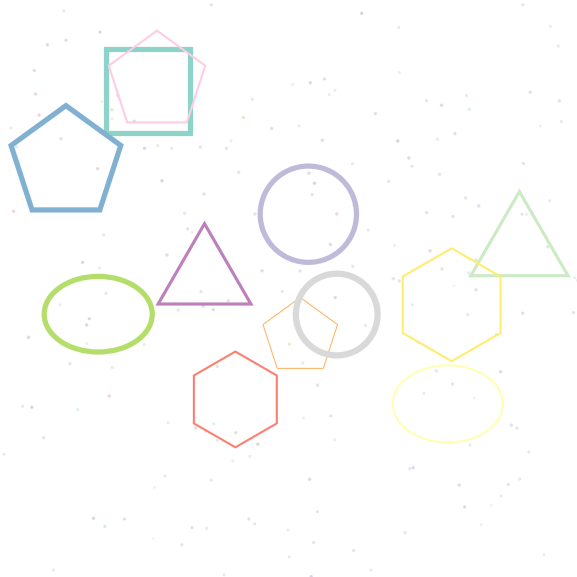[{"shape": "square", "thickness": 2.5, "radius": 0.36, "center": [0.256, 0.842]}, {"shape": "oval", "thickness": 1, "radius": 0.48, "center": [0.775, 0.3]}, {"shape": "circle", "thickness": 2.5, "radius": 0.42, "center": [0.534, 0.628]}, {"shape": "hexagon", "thickness": 1, "radius": 0.41, "center": [0.408, 0.307]}, {"shape": "pentagon", "thickness": 2.5, "radius": 0.5, "center": [0.114, 0.716]}, {"shape": "pentagon", "thickness": 0.5, "radius": 0.34, "center": [0.52, 0.416]}, {"shape": "oval", "thickness": 2.5, "radius": 0.47, "center": [0.17, 0.455]}, {"shape": "pentagon", "thickness": 1, "radius": 0.44, "center": [0.272, 0.858]}, {"shape": "circle", "thickness": 3, "radius": 0.35, "center": [0.583, 0.454]}, {"shape": "triangle", "thickness": 1.5, "radius": 0.46, "center": [0.354, 0.519]}, {"shape": "triangle", "thickness": 1.5, "radius": 0.49, "center": [0.899, 0.57]}, {"shape": "hexagon", "thickness": 1, "radius": 0.49, "center": [0.782, 0.471]}]